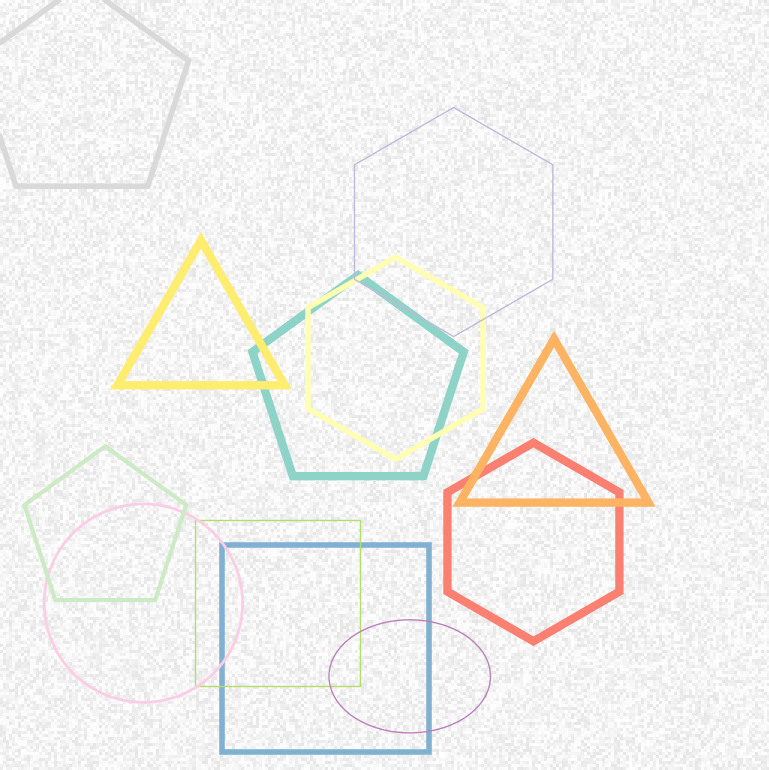[{"shape": "pentagon", "thickness": 3, "radius": 0.72, "center": [0.465, 0.498]}, {"shape": "hexagon", "thickness": 2, "radius": 0.66, "center": [0.514, 0.535]}, {"shape": "hexagon", "thickness": 0.5, "radius": 0.74, "center": [0.589, 0.712]}, {"shape": "hexagon", "thickness": 3, "radius": 0.64, "center": [0.693, 0.296]}, {"shape": "square", "thickness": 2, "radius": 0.67, "center": [0.422, 0.158]}, {"shape": "triangle", "thickness": 3, "radius": 0.71, "center": [0.72, 0.418]}, {"shape": "square", "thickness": 0.5, "radius": 0.54, "center": [0.361, 0.217]}, {"shape": "circle", "thickness": 1, "radius": 0.64, "center": [0.186, 0.217]}, {"shape": "pentagon", "thickness": 2, "radius": 0.73, "center": [0.106, 0.876]}, {"shape": "oval", "thickness": 0.5, "radius": 0.52, "center": [0.532, 0.122]}, {"shape": "pentagon", "thickness": 1.5, "radius": 0.55, "center": [0.137, 0.31]}, {"shape": "triangle", "thickness": 3, "radius": 0.63, "center": [0.261, 0.562]}]